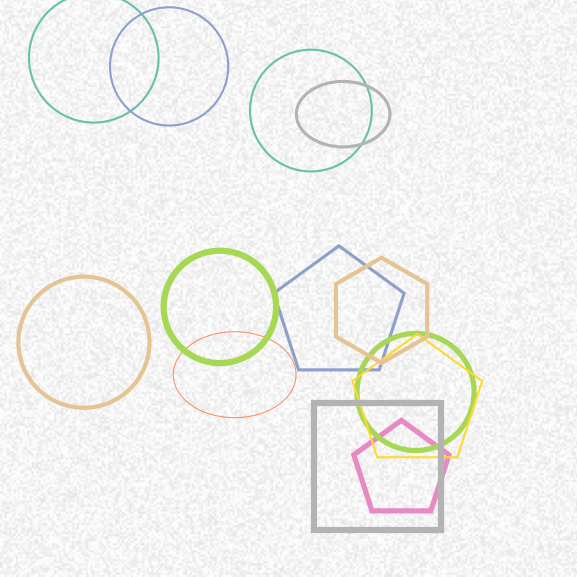[{"shape": "circle", "thickness": 1, "radius": 0.53, "center": [0.538, 0.808]}, {"shape": "circle", "thickness": 1, "radius": 0.56, "center": [0.162, 0.899]}, {"shape": "oval", "thickness": 0.5, "radius": 0.53, "center": [0.406, 0.35]}, {"shape": "pentagon", "thickness": 1.5, "radius": 0.59, "center": [0.587, 0.455]}, {"shape": "circle", "thickness": 1, "radius": 0.51, "center": [0.293, 0.884]}, {"shape": "pentagon", "thickness": 2.5, "radius": 0.43, "center": [0.695, 0.185]}, {"shape": "circle", "thickness": 3, "radius": 0.49, "center": [0.381, 0.468]}, {"shape": "circle", "thickness": 2.5, "radius": 0.51, "center": [0.72, 0.32]}, {"shape": "pentagon", "thickness": 1, "radius": 0.59, "center": [0.723, 0.303]}, {"shape": "circle", "thickness": 2, "radius": 0.57, "center": [0.145, 0.407]}, {"shape": "hexagon", "thickness": 2, "radius": 0.46, "center": [0.661, 0.462]}, {"shape": "square", "thickness": 3, "radius": 0.55, "center": [0.654, 0.192]}, {"shape": "oval", "thickness": 1.5, "radius": 0.41, "center": [0.594, 0.801]}]